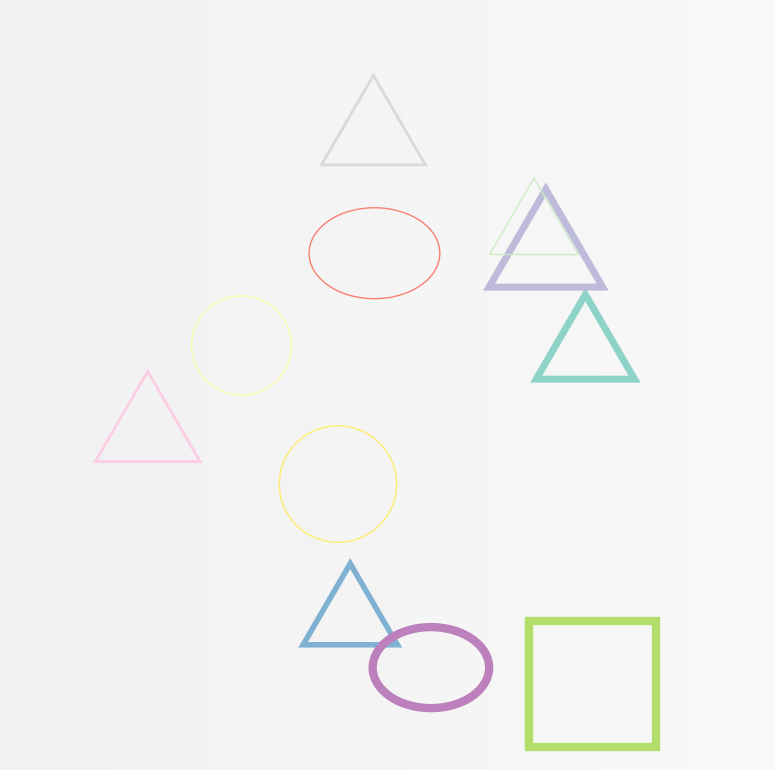[{"shape": "triangle", "thickness": 2.5, "radius": 0.37, "center": [0.755, 0.544]}, {"shape": "circle", "thickness": 0.5, "radius": 0.32, "center": [0.312, 0.551]}, {"shape": "triangle", "thickness": 2.5, "radius": 0.42, "center": [0.704, 0.669]}, {"shape": "oval", "thickness": 0.5, "radius": 0.42, "center": [0.483, 0.671]}, {"shape": "triangle", "thickness": 2, "radius": 0.35, "center": [0.452, 0.198]}, {"shape": "square", "thickness": 3, "radius": 0.41, "center": [0.764, 0.112]}, {"shape": "triangle", "thickness": 1, "radius": 0.39, "center": [0.191, 0.44]}, {"shape": "triangle", "thickness": 1, "radius": 0.39, "center": [0.482, 0.825]}, {"shape": "oval", "thickness": 3, "radius": 0.38, "center": [0.556, 0.133]}, {"shape": "triangle", "thickness": 0.5, "radius": 0.33, "center": [0.689, 0.703]}, {"shape": "circle", "thickness": 0.5, "radius": 0.38, "center": [0.436, 0.371]}]